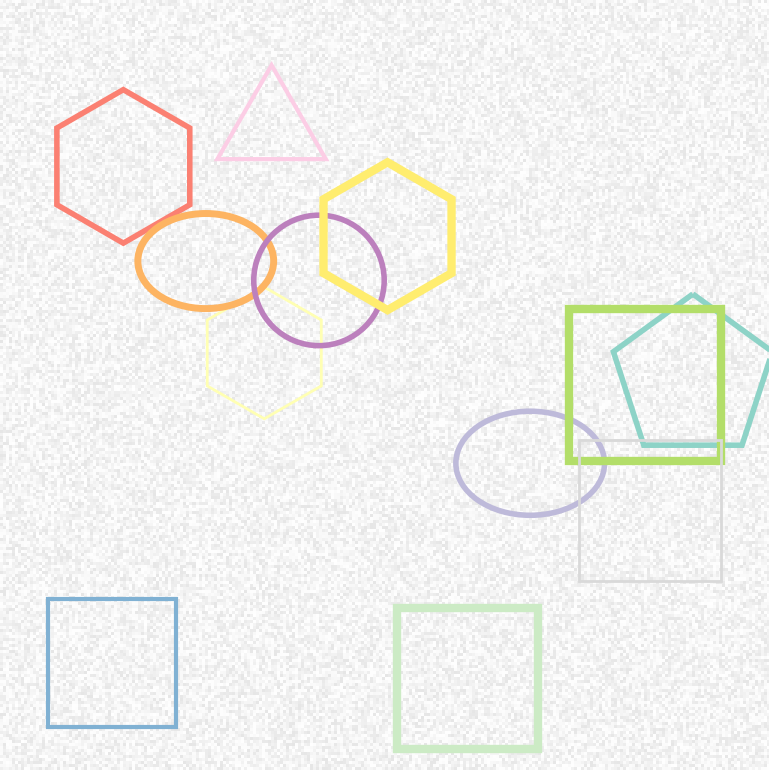[{"shape": "pentagon", "thickness": 2, "radius": 0.54, "center": [0.9, 0.51]}, {"shape": "hexagon", "thickness": 1, "radius": 0.43, "center": [0.343, 0.542]}, {"shape": "oval", "thickness": 2, "radius": 0.48, "center": [0.689, 0.398]}, {"shape": "hexagon", "thickness": 2, "radius": 0.5, "center": [0.16, 0.784]}, {"shape": "square", "thickness": 1.5, "radius": 0.42, "center": [0.145, 0.139]}, {"shape": "oval", "thickness": 2.5, "radius": 0.44, "center": [0.267, 0.661]}, {"shape": "square", "thickness": 3, "radius": 0.49, "center": [0.838, 0.5]}, {"shape": "triangle", "thickness": 1.5, "radius": 0.41, "center": [0.353, 0.834]}, {"shape": "square", "thickness": 1, "radius": 0.46, "center": [0.844, 0.337]}, {"shape": "circle", "thickness": 2, "radius": 0.42, "center": [0.414, 0.636]}, {"shape": "square", "thickness": 3, "radius": 0.46, "center": [0.607, 0.119]}, {"shape": "hexagon", "thickness": 3, "radius": 0.48, "center": [0.503, 0.693]}]